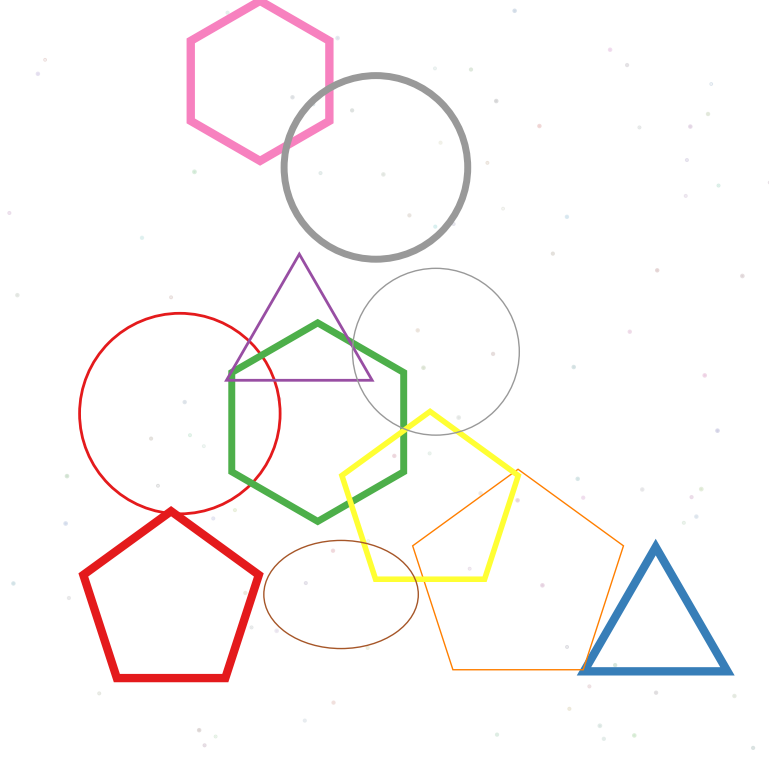[{"shape": "pentagon", "thickness": 3, "radius": 0.6, "center": [0.222, 0.216]}, {"shape": "circle", "thickness": 1, "radius": 0.65, "center": [0.234, 0.463]}, {"shape": "triangle", "thickness": 3, "radius": 0.54, "center": [0.852, 0.182]}, {"shape": "hexagon", "thickness": 2.5, "radius": 0.64, "center": [0.413, 0.452]}, {"shape": "triangle", "thickness": 1, "radius": 0.55, "center": [0.389, 0.561]}, {"shape": "pentagon", "thickness": 0.5, "radius": 0.72, "center": [0.673, 0.247]}, {"shape": "pentagon", "thickness": 2, "radius": 0.6, "center": [0.559, 0.345]}, {"shape": "oval", "thickness": 0.5, "radius": 0.5, "center": [0.443, 0.228]}, {"shape": "hexagon", "thickness": 3, "radius": 0.52, "center": [0.338, 0.895]}, {"shape": "circle", "thickness": 2.5, "radius": 0.6, "center": [0.488, 0.783]}, {"shape": "circle", "thickness": 0.5, "radius": 0.54, "center": [0.566, 0.543]}]